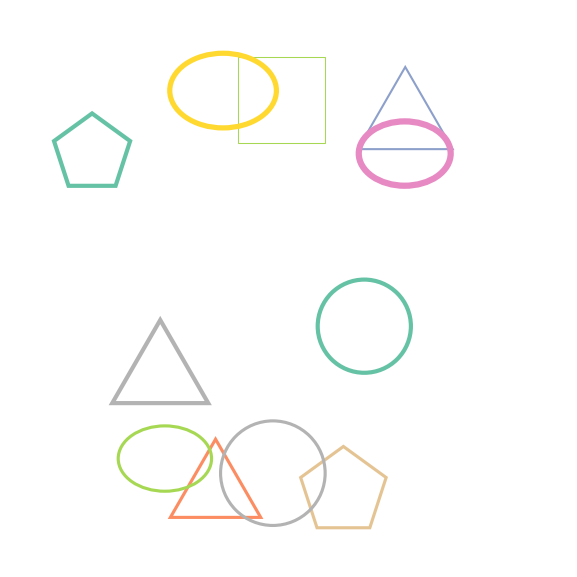[{"shape": "circle", "thickness": 2, "radius": 0.4, "center": [0.631, 0.434]}, {"shape": "pentagon", "thickness": 2, "radius": 0.35, "center": [0.159, 0.733]}, {"shape": "triangle", "thickness": 1.5, "radius": 0.45, "center": [0.373, 0.148]}, {"shape": "triangle", "thickness": 1, "radius": 0.47, "center": [0.702, 0.788]}, {"shape": "oval", "thickness": 3, "radius": 0.4, "center": [0.701, 0.733]}, {"shape": "square", "thickness": 0.5, "radius": 0.37, "center": [0.488, 0.826]}, {"shape": "oval", "thickness": 1.5, "radius": 0.4, "center": [0.286, 0.205]}, {"shape": "oval", "thickness": 2.5, "radius": 0.46, "center": [0.386, 0.842]}, {"shape": "pentagon", "thickness": 1.5, "radius": 0.39, "center": [0.595, 0.148]}, {"shape": "triangle", "thickness": 2, "radius": 0.48, "center": [0.277, 0.349]}, {"shape": "circle", "thickness": 1.5, "radius": 0.45, "center": [0.472, 0.18]}]